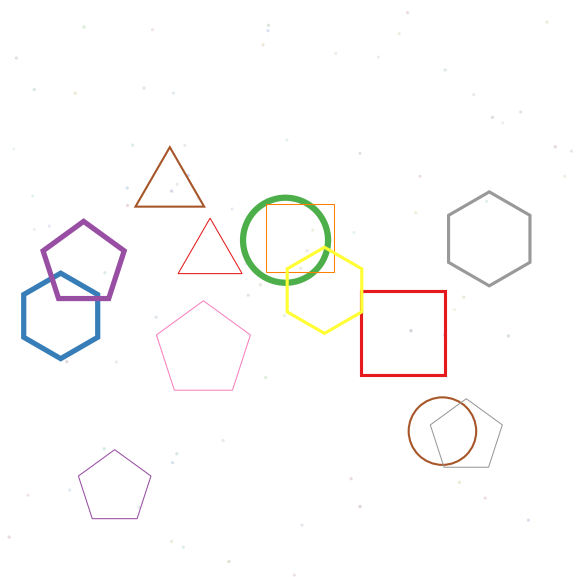[{"shape": "triangle", "thickness": 0.5, "radius": 0.32, "center": [0.364, 0.557]}, {"shape": "square", "thickness": 1.5, "radius": 0.36, "center": [0.698, 0.423]}, {"shape": "hexagon", "thickness": 2.5, "radius": 0.37, "center": [0.105, 0.452]}, {"shape": "circle", "thickness": 3, "radius": 0.37, "center": [0.494, 0.583]}, {"shape": "pentagon", "thickness": 0.5, "radius": 0.33, "center": [0.199, 0.154]}, {"shape": "pentagon", "thickness": 2.5, "radius": 0.37, "center": [0.145, 0.542]}, {"shape": "square", "thickness": 0.5, "radius": 0.3, "center": [0.519, 0.587]}, {"shape": "hexagon", "thickness": 1.5, "radius": 0.37, "center": [0.562, 0.496]}, {"shape": "triangle", "thickness": 1, "radius": 0.34, "center": [0.294, 0.676]}, {"shape": "circle", "thickness": 1, "radius": 0.29, "center": [0.766, 0.253]}, {"shape": "pentagon", "thickness": 0.5, "radius": 0.43, "center": [0.352, 0.393]}, {"shape": "pentagon", "thickness": 0.5, "radius": 0.33, "center": [0.807, 0.243]}, {"shape": "hexagon", "thickness": 1.5, "radius": 0.41, "center": [0.847, 0.586]}]